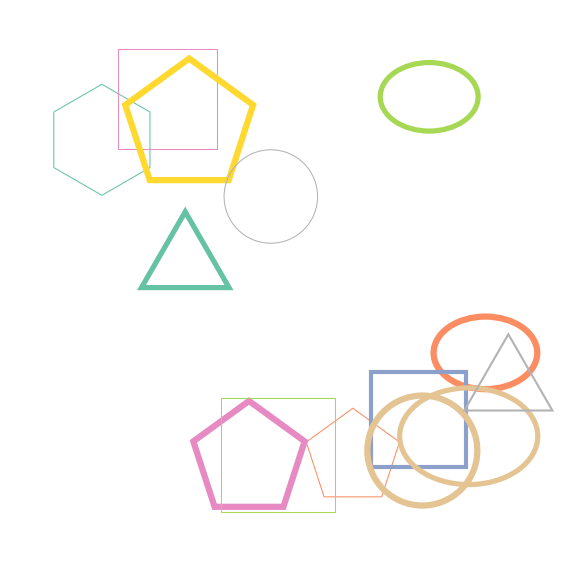[{"shape": "triangle", "thickness": 2.5, "radius": 0.44, "center": [0.321, 0.545]}, {"shape": "hexagon", "thickness": 0.5, "radius": 0.48, "center": [0.176, 0.757]}, {"shape": "pentagon", "thickness": 0.5, "radius": 0.42, "center": [0.611, 0.207]}, {"shape": "oval", "thickness": 3, "radius": 0.45, "center": [0.841, 0.388]}, {"shape": "square", "thickness": 2, "radius": 0.41, "center": [0.725, 0.272]}, {"shape": "square", "thickness": 0.5, "radius": 0.43, "center": [0.29, 0.828]}, {"shape": "pentagon", "thickness": 3, "radius": 0.51, "center": [0.431, 0.204]}, {"shape": "square", "thickness": 0.5, "radius": 0.49, "center": [0.481, 0.212]}, {"shape": "oval", "thickness": 2.5, "radius": 0.42, "center": [0.743, 0.831]}, {"shape": "pentagon", "thickness": 3, "radius": 0.58, "center": [0.328, 0.781]}, {"shape": "circle", "thickness": 3, "radius": 0.48, "center": [0.731, 0.219]}, {"shape": "oval", "thickness": 2.5, "radius": 0.6, "center": [0.812, 0.244]}, {"shape": "circle", "thickness": 0.5, "radius": 0.4, "center": [0.469, 0.659]}, {"shape": "triangle", "thickness": 1, "radius": 0.44, "center": [0.88, 0.332]}]